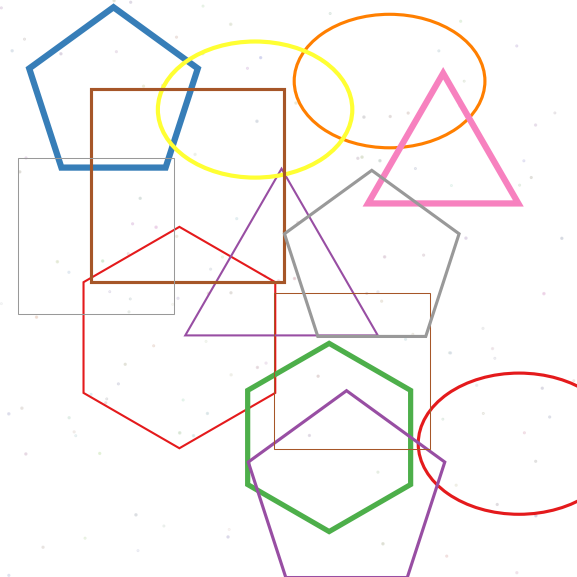[{"shape": "oval", "thickness": 1.5, "radius": 0.87, "center": [0.899, 0.231]}, {"shape": "hexagon", "thickness": 1, "radius": 0.96, "center": [0.311, 0.415]}, {"shape": "pentagon", "thickness": 3, "radius": 0.77, "center": [0.197, 0.833]}, {"shape": "hexagon", "thickness": 2.5, "radius": 0.81, "center": [0.57, 0.242]}, {"shape": "triangle", "thickness": 1, "radius": 0.96, "center": [0.488, 0.515]}, {"shape": "pentagon", "thickness": 1.5, "radius": 0.89, "center": [0.6, 0.144]}, {"shape": "oval", "thickness": 1.5, "radius": 0.83, "center": [0.675, 0.859]}, {"shape": "oval", "thickness": 2, "radius": 0.84, "center": [0.442, 0.809]}, {"shape": "square", "thickness": 0.5, "radius": 0.67, "center": [0.61, 0.357]}, {"shape": "square", "thickness": 1.5, "radius": 0.83, "center": [0.325, 0.678]}, {"shape": "triangle", "thickness": 3, "radius": 0.75, "center": [0.767, 0.722]}, {"shape": "square", "thickness": 0.5, "radius": 0.68, "center": [0.167, 0.591]}, {"shape": "pentagon", "thickness": 1.5, "radius": 0.79, "center": [0.644, 0.545]}]